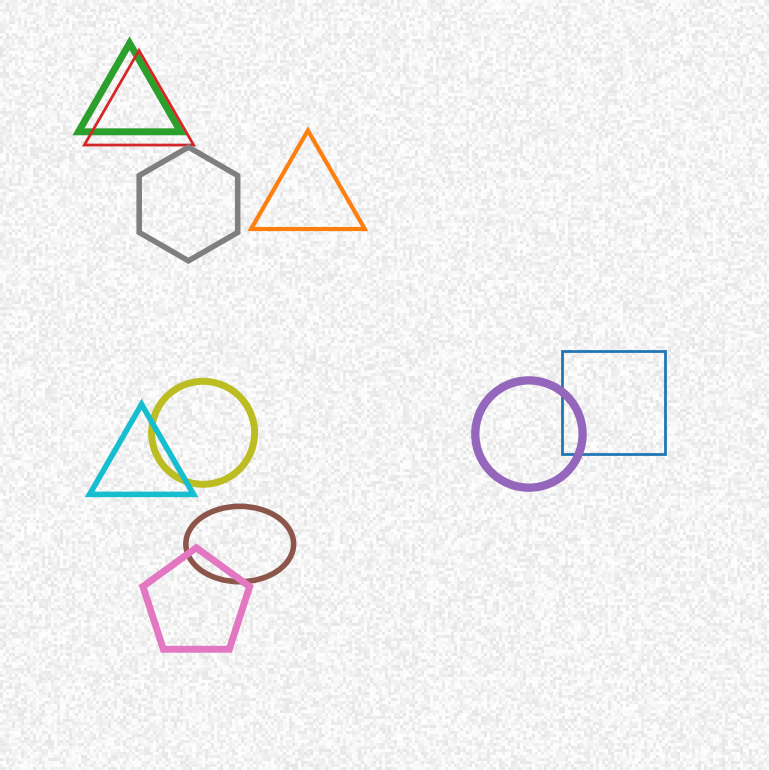[{"shape": "square", "thickness": 1, "radius": 0.33, "center": [0.797, 0.477]}, {"shape": "triangle", "thickness": 1.5, "radius": 0.43, "center": [0.4, 0.745]}, {"shape": "triangle", "thickness": 2.5, "radius": 0.38, "center": [0.168, 0.867]}, {"shape": "triangle", "thickness": 1, "radius": 0.41, "center": [0.181, 0.853]}, {"shape": "circle", "thickness": 3, "radius": 0.35, "center": [0.687, 0.436]}, {"shape": "oval", "thickness": 2, "radius": 0.35, "center": [0.311, 0.293]}, {"shape": "pentagon", "thickness": 2.5, "radius": 0.36, "center": [0.255, 0.216]}, {"shape": "hexagon", "thickness": 2, "radius": 0.37, "center": [0.245, 0.735]}, {"shape": "circle", "thickness": 2.5, "radius": 0.33, "center": [0.264, 0.438]}, {"shape": "triangle", "thickness": 2, "radius": 0.39, "center": [0.184, 0.397]}]